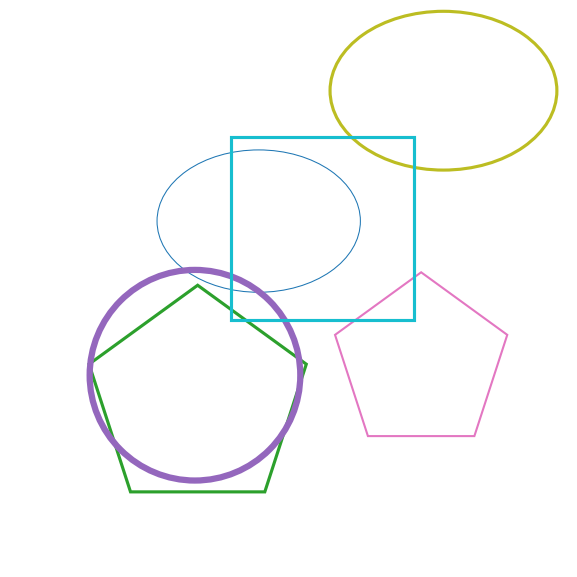[{"shape": "oval", "thickness": 0.5, "radius": 0.88, "center": [0.448, 0.616]}, {"shape": "pentagon", "thickness": 1.5, "radius": 0.99, "center": [0.342, 0.307]}, {"shape": "circle", "thickness": 3, "radius": 0.91, "center": [0.338, 0.349]}, {"shape": "pentagon", "thickness": 1, "radius": 0.78, "center": [0.729, 0.371]}, {"shape": "oval", "thickness": 1.5, "radius": 0.98, "center": [0.768, 0.842]}, {"shape": "square", "thickness": 1.5, "radius": 0.79, "center": [0.558, 0.604]}]